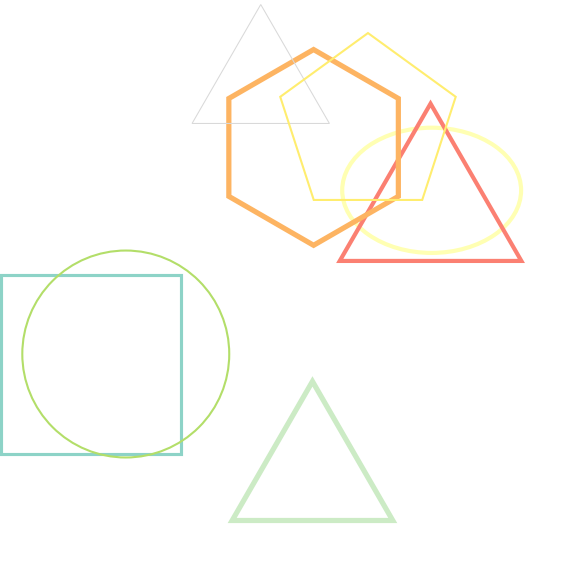[{"shape": "square", "thickness": 1.5, "radius": 0.78, "center": [0.158, 0.368]}, {"shape": "oval", "thickness": 2, "radius": 0.77, "center": [0.747, 0.67]}, {"shape": "triangle", "thickness": 2, "radius": 0.91, "center": [0.746, 0.638]}, {"shape": "hexagon", "thickness": 2.5, "radius": 0.85, "center": [0.543, 0.744]}, {"shape": "circle", "thickness": 1, "radius": 0.9, "center": [0.218, 0.386]}, {"shape": "triangle", "thickness": 0.5, "radius": 0.69, "center": [0.451, 0.854]}, {"shape": "triangle", "thickness": 2.5, "radius": 0.8, "center": [0.541, 0.178]}, {"shape": "pentagon", "thickness": 1, "radius": 0.8, "center": [0.637, 0.782]}]